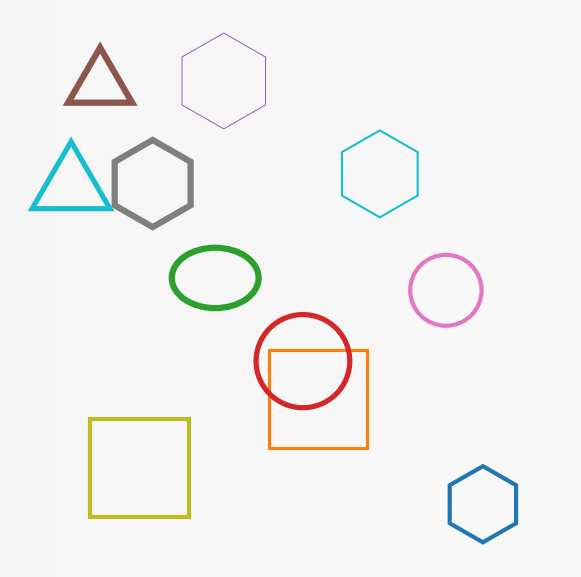[{"shape": "hexagon", "thickness": 2, "radius": 0.33, "center": [0.831, 0.126]}, {"shape": "square", "thickness": 1.5, "radius": 0.42, "center": [0.547, 0.308]}, {"shape": "oval", "thickness": 3, "radius": 0.37, "center": [0.37, 0.518]}, {"shape": "circle", "thickness": 2.5, "radius": 0.4, "center": [0.521, 0.374]}, {"shape": "hexagon", "thickness": 0.5, "radius": 0.41, "center": [0.385, 0.859]}, {"shape": "triangle", "thickness": 3, "radius": 0.32, "center": [0.172, 0.853]}, {"shape": "circle", "thickness": 2, "radius": 0.31, "center": [0.767, 0.496]}, {"shape": "hexagon", "thickness": 3, "radius": 0.38, "center": [0.263, 0.681]}, {"shape": "square", "thickness": 2, "radius": 0.42, "center": [0.239, 0.189]}, {"shape": "hexagon", "thickness": 1, "radius": 0.38, "center": [0.653, 0.698]}, {"shape": "triangle", "thickness": 2.5, "radius": 0.39, "center": [0.122, 0.676]}]